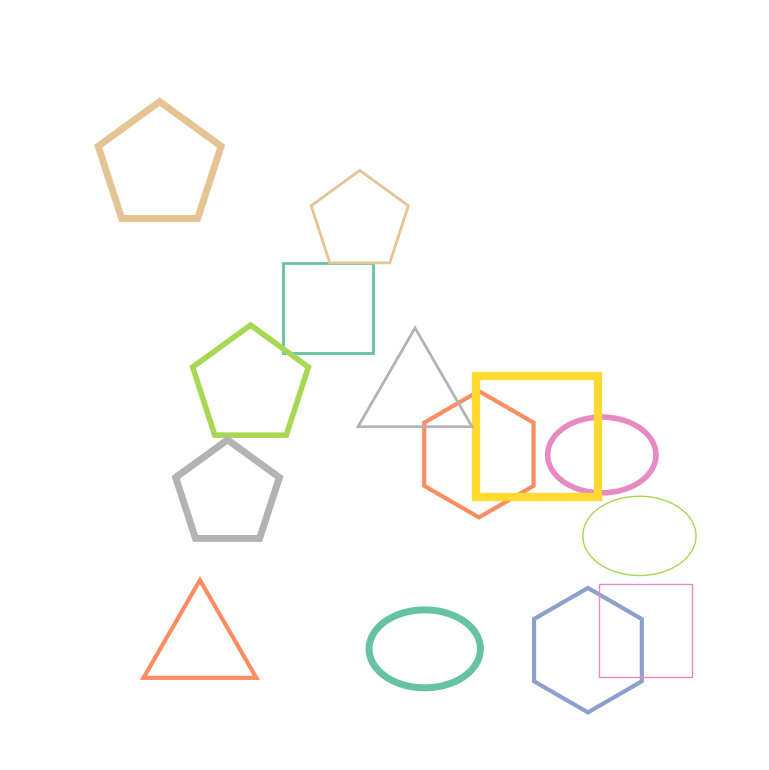[{"shape": "square", "thickness": 1, "radius": 0.29, "center": [0.426, 0.6]}, {"shape": "oval", "thickness": 2.5, "radius": 0.36, "center": [0.552, 0.157]}, {"shape": "hexagon", "thickness": 1.5, "radius": 0.41, "center": [0.622, 0.41]}, {"shape": "triangle", "thickness": 1.5, "radius": 0.42, "center": [0.26, 0.162]}, {"shape": "hexagon", "thickness": 1.5, "radius": 0.4, "center": [0.764, 0.156]}, {"shape": "oval", "thickness": 2, "radius": 0.35, "center": [0.782, 0.409]}, {"shape": "square", "thickness": 0.5, "radius": 0.3, "center": [0.838, 0.181]}, {"shape": "oval", "thickness": 0.5, "radius": 0.37, "center": [0.83, 0.304]}, {"shape": "pentagon", "thickness": 2, "radius": 0.4, "center": [0.325, 0.499]}, {"shape": "square", "thickness": 3, "radius": 0.39, "center": [0.698, 0.433]}, {"shape": "pentagon", "thickness": 2.5, "radius": 0.42, "center": [0.207, 0.784]}, {"shape": "pentagon", "thickness": 1, "radius": 0.33, "center": [0.467, 0.712]}, {"shape": "pentagon", "thickness": 2.5, "radius": 0.35, "center": [0.296, 0.358]}, {"shape": "triangle", "thickness": 1, "radius": 0.43, "center": [0.539, 0.489]}]